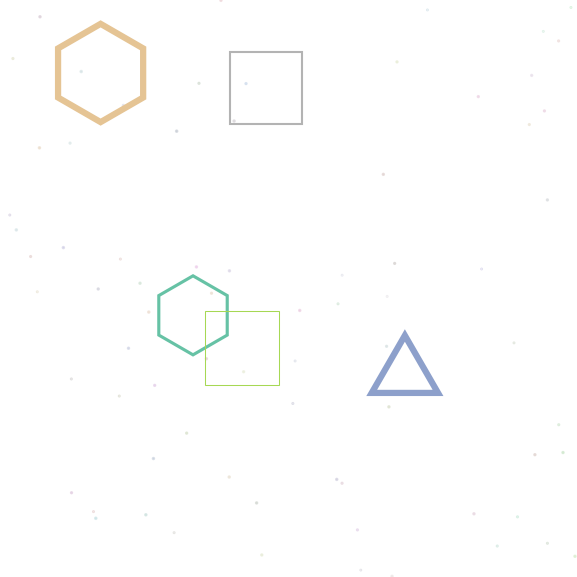[{"shape": "hexagon", "thickness": 1.5, "radius": 0.34, "center": [0.334, 0.453]}, {"shape": "triangle", "thickness": 3, "radius": 0.33, "center": [0.701, 0.352]}, {"shape": "square", "thickness": 0.5, "radius": 0.32, "center": [0.419, 0.397]}, {"shape": "hexagon", "thickness": 3, "radius": 0.43, "center": [0.174, 0.873]}, {"shape": "square", "thickness": 1, "radius": 0.31, "center": [0.461, 0.847]}]